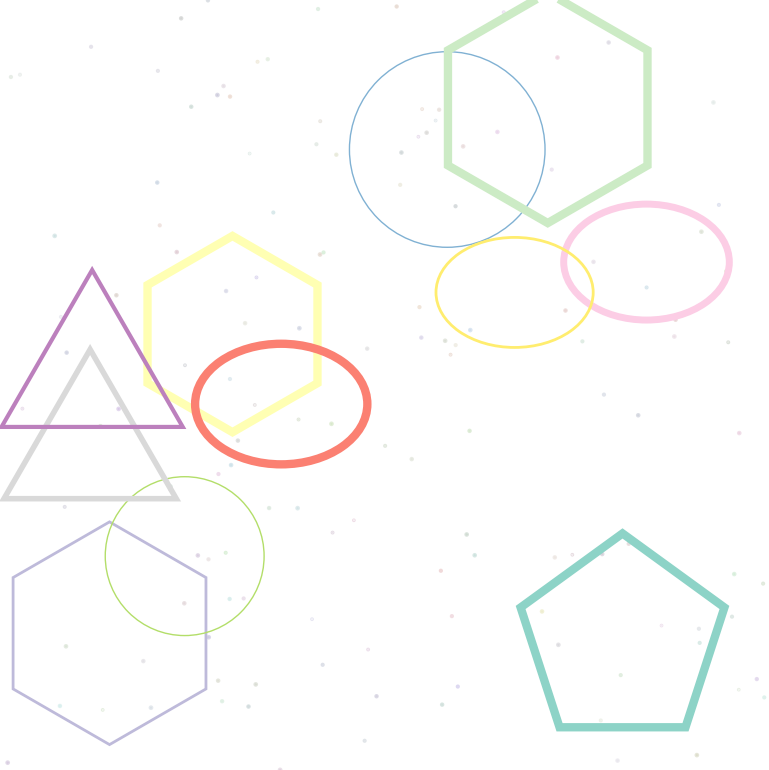[{"shape": "pentagon", "thickness": 3, "radius": 0.7, "center": [0.808, 0.168]}, {"shape": "hexagon", "thickness": 3, "radius": 0.64, "center": [0.302, 0.566]}, {"shape": "hexagon", "thickness": 1, "radius": 0.72, "center": [0.142, 0.178]}, {"shape": "oval", "thickness": 3, "radius": 0.56, "center": [0.365, 0.475]}, {"shape": "circle", "thickness": 0.5, "radius": 0.64, "center": [0.581, 0.806]}, {"shape": "circle", "thickness": 0.5, "radius": 0.52, "center": [0.24, 0.278]}, {"shape": "oval", "thickness": 2.5, "radius": 0.54, "center": [0.84, 0.66]}, {"shape": "triangle", "thickness": 2, "radius": 0.65, "center": [0.117, 0.417]}, {"shape": "triangle", "thickness": 1.5, "radius": 0.68, "center": [0.12, 0.513]}, {"shape": "hexagon", "thickness": 3, "radius": 0.75, "center": [0.711, 0.86]}, {"shape": "oval", "thickness": 1, "radius": 0.51, "center": [0.668, 0.62]}]